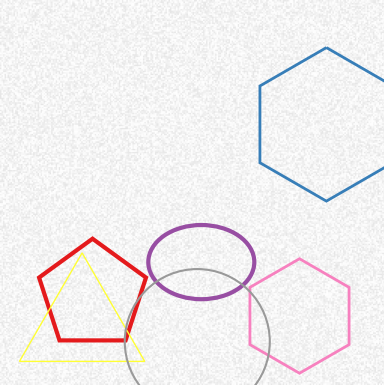[{"shape": "pentagon", "thickness": 3, "radius": 0.73, "center": [0.24, 0.234]}, {"shape": "hexagon", "thickness": 2, "radius": 1.0, "center": [0.848, 0.677]}, {"shape": "oval", "thickness": 3, "radius": 0.69, "center": [0.523, 0.319]}, {"shape": "triangle", "thickness": 1, "radius": 0.94, "center": [0.213, 0.155]}, {"shape": "hexagon", "thickness": 2, "radius": 0.74, "center": [0.778, 0.179]}, {"shape": "circle", "thickness": 1.5, "radius": 0.94, "center": [0.512, 0.113]}]